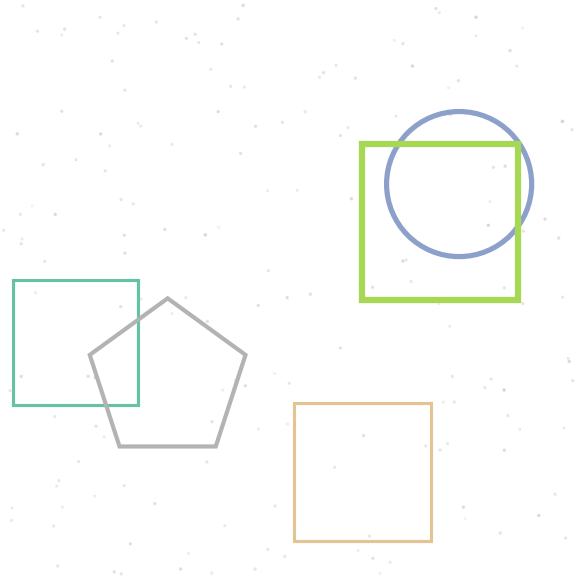[{"shape": "square", "thickness": 1.5, "radius": 0.54, "center": [0.131, 0.406]}, {"shape": "circle", "thickness": 2.5, "radius": 0.63, "center": [0.795, 0.68]}, {"shape": "square", "thickness": 3, "radius": 0.67, "center": [0.761, 0.615]}, {"shape": "square", "thickness": 1.5, "radius": 0.59, "center": [0.628, 0.182]}, {"shape": "pentagon", "thickness": 2, "radius": 0.71, "center": [0.29, 0.341]}]